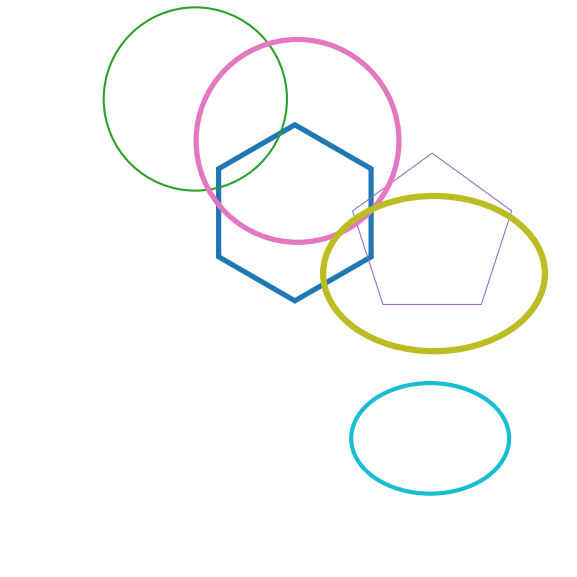[{"shape": "hexagon", "thickness": 2.5, "radius": 0.76, "center": [0.511, 0.631]}, {"shape": "circle", "thickness": 1, "radius": 0.79, "center": [0.338, 0.828]}, {"shape": "pentagon", "thickness": 0.5, "radius": 0.72, "center": [0.748, 0.589]}, {"shape": "circle", "thickness": 2.5, "radius": 0.88, "center": [0.515, 0.755]}, {"shape": "oval", "thickness": 3, "radius": 0.96, "center": [0.752, 0.525]}, {"shape": "oval", "thickness": 2, "radius": 0.68, "center": [0.745, 0.24]}]